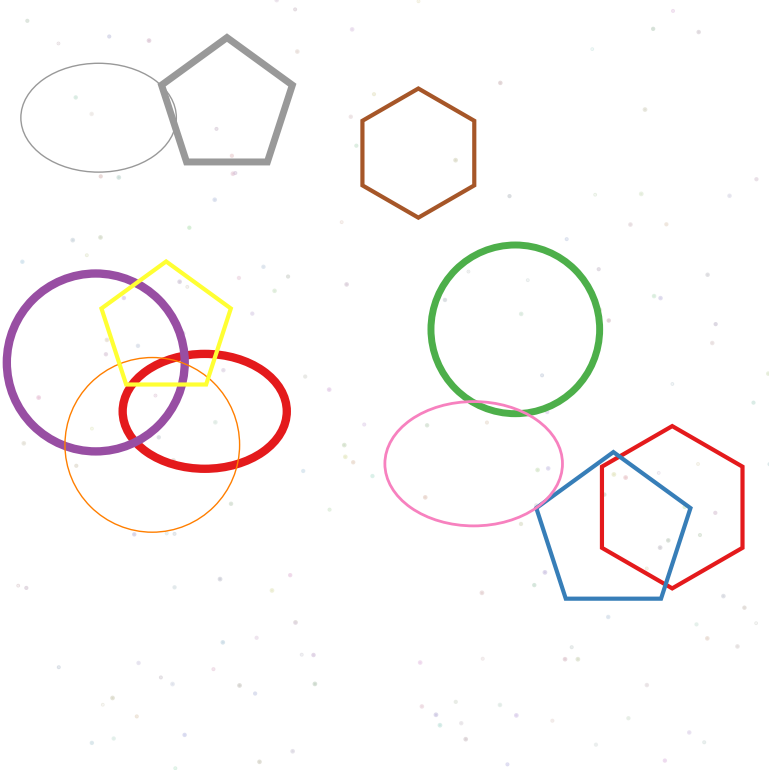[{"shape": "hexagon", "thickness": 1.5, "radius": 0.53, "center": [0.873, 0.341]}, {"shape": "oval", "thickness": 3, "radius": 0.53, "center": [0.266, 0.466]}, {"shape": "pentagon", "thickness": 1.5, "radius": 0.53, "center": [0.797, 0.308]}, {"shape": "circle", "thickness": 2.5, "radius": 0.55, "center": [0.669, 0.572]}, {"shape": "circle", "thickness": 3, "radius": 0.58, "center": [0.124, 0.529]}, {"shape": "circle", "thickness": 0.5, "radius": 0.57, "center": [0.198, 0.422]}, {"shape": "pentagon", "thickness": 1.5, "radius": 0.44, "center": [0.216, 0.572]}, {"shape": "hexagon", "thickness": 1.5, "radius": 0.42, "center": [0.543, 0.801]}, {"shape": "oval", "thickness": 1, "radius": 0.58, "center": [0.615, 0.398]}, {"shape": "oval", "thickness": 0.5, "radius": 0.5, "center": [0.128, 0.847]}, {"shape": "pentagon", "thickness": 2.5, "radius": 0.45, "center": [0.295, 0.862]}]